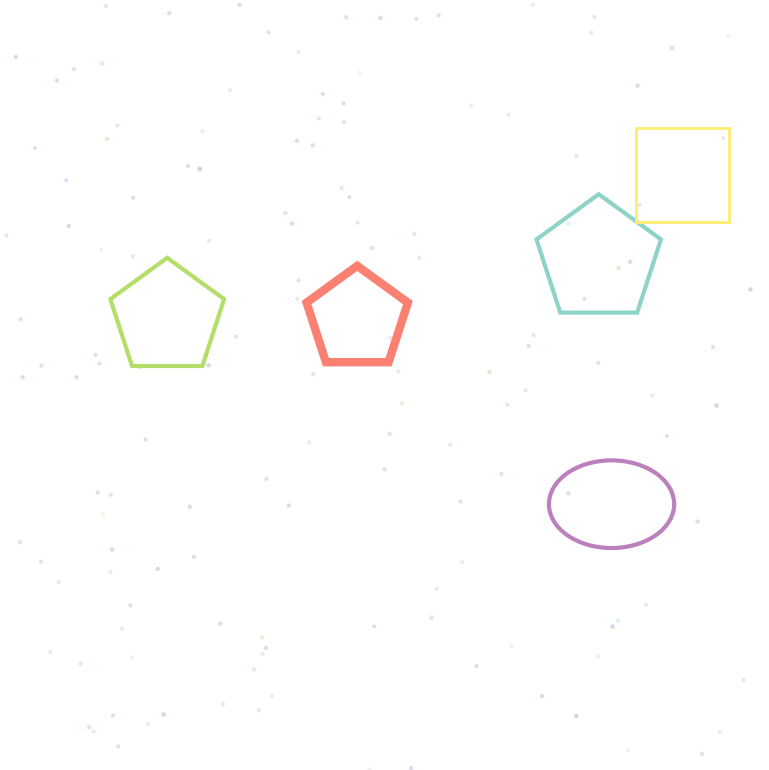[{"shape": "pentagon", "thickness": 1.5, "radius": 0.42, "center": [0.778, 0.663]}, {"shape": "pentagon", "thickness": 3, "radius": 0.35, "center": [0.464, 0.586]}, {"shape": "pentagon", "thickness": 1.5, "radius": 0.39, "center": [0.217, 0.588]}, {"shape": "oval", "thickness": 1.5, "radius": 0.41, "center": [0.794, 0.345]}, {"shape": "square", "thickness": 1, "radius": 0.3, "center": [0.886, 0.773]}]